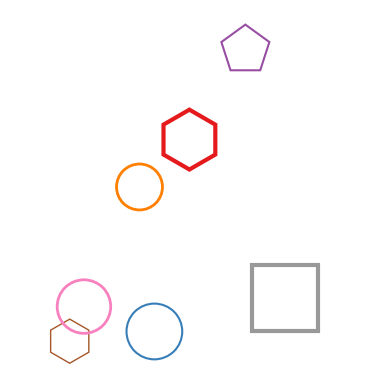[{"shape": "hexagon", "thickness": 3, "radius": 0.39, "center": [0.492, 0.637]}, {"shape": "circle", "thickness": 1.5, "radius": 0.36, "center": [0.401, 0.139]}, {"shape": "pentagon", "thickness": 1.5, "radius": 0.33, "center": [0.637, 0.871]}, {"shape": "circle", "thickness": 2, "radius": 0.3, "center": [0.362, 0.514]}, {"shape": "hexagon", "thickness": 1, "radius": 0.29, "center": [0.181, 0.114]}, {"shape": "circle", "thickness": 2, "radius": 0.35, "center": [0.218, 0.204]}, {"shape": "square", "thickness": 3, "radius": 0.43, "center": [0.74, 0.226]}]